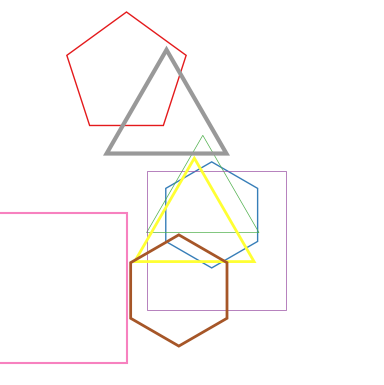[{"shape": "pentagon", "thickness": 1, "radius": 0.81, "center": [0.329, 0.806]}, {"shape": "hexagon", "thickness": 1, "radius": 0.69, "center": [0.55, 0.442]}, {"shape": "triangle", "thickness": 0.5, "radius": 0.84, "center": [0.527, 0.48]}, {"shape": "square", "thickness": 0.5, "radius": 0.9, "center": [0.562, 0.375]}, {"shape": "triangle", "thickness": 2, "radius": 0.9, "center": [0.505, 0.41]}, {"shape": "hexagon", "thickness": 2, "radius": 0.72, "center": [0.464, 0.246]}, {"shape": "square", "thickness": 1.5, "radius": 0.97, "center": [0.136, 0.253]}, {"shape": "triangle", "thickness": 3, "radius": 0.9, "center": [0.432, 0.691]}]